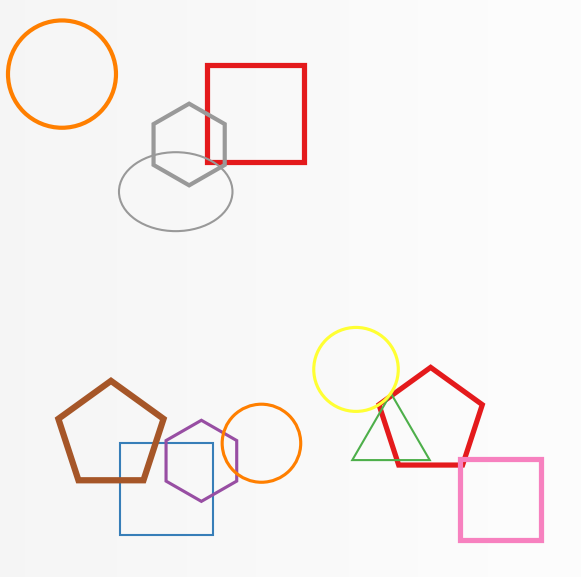[{"shape": "pentagon", "thickness": 2.5, "radius": 0.47, "center": [0.741, 0.269]}, {"shape": "square", "thickness": 2.5, "radius": 0.42, "center": [0.44, 0.802]}, {"shape": "square", "thickness": 1, "radius": 0.4, "center": [0.287, 0.153]}, {"shape": "triangle", "thickness": 1, "radius": 0.38, "center": [0.673, 0.241]}, {"shape": "hexagon", "thickness": 1.5, "radius": 0.35, "center": [0.346, 0.201]}, {"shape": "circle", "thickness": 1.5, "radius": 0.34, "center": [0.45, 0.232]}, {"shape": "circle", "thickness": 2, "radius": 0.46, "center": [0.107, 0.871]}, {"shape": "circle", "thickness": 1.5, "radius": 0.36, "center": [0.612, 0.359]}, {"shape": "pentagon", "thickness": 3, "radius": 0.48, "center": [0.191, 0.244]}, {"shape": "square", "thickness": 2.5, "radius": 0.35, "center": [0.861, 0.134]}, {"shape": "hexagon", "thickness": 2, "radius": 0.35, "center": [0.325, 0.749]}, {"shape": "oval", "thickness": 1, "radius": 0.49, "center": [0.302, 0.667]}]